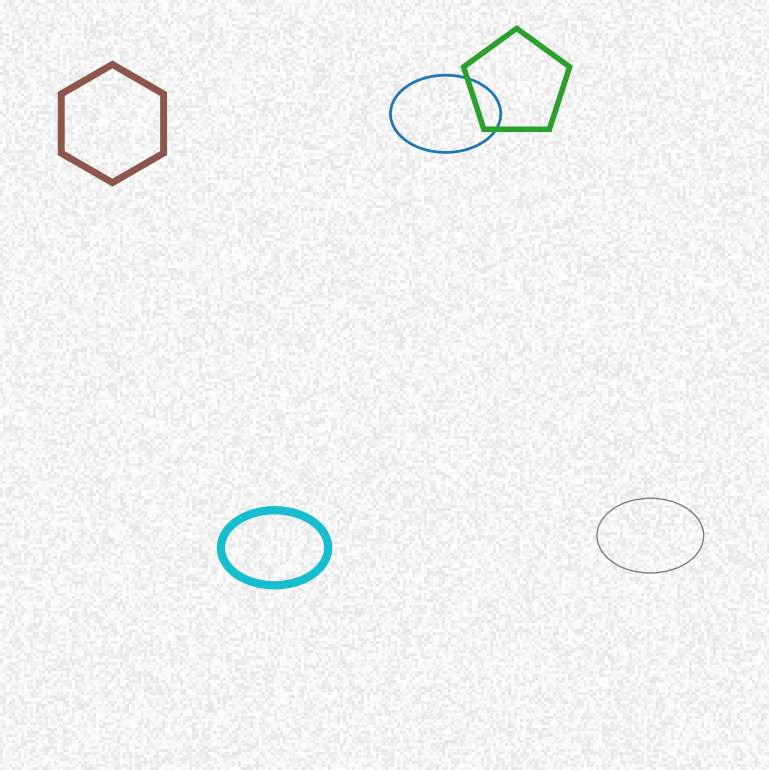[{"shape": "oval", "thickness": 1, "radius": 0.36, "center": [0.579, 0.852]}, {"shape": "pentagon", "thickness": 2, "radius": 0.36, "center": [0.671, 0.891]}, {"shape": "hexagon", "thickness": 2.5, "radius": 0.38, "center": [0.146, 0.84]}, {"shape": "oval", "thickness": 0.5, "radius": 0.35, "center": [0.845, 0.304]}, {"shape": "oval", "thickness": 3, "radius": 0.35, "center": [0.357, 0.289]}]